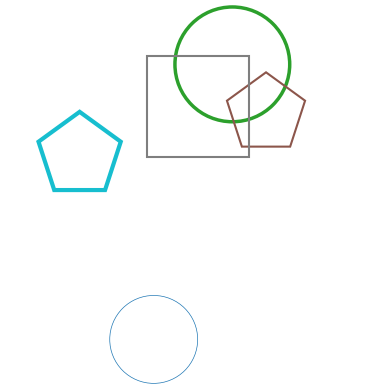[{"shape": "circle", "thickness": 0.5, "radius": 0.57, "center": [0.399, 0.118]}, {"shape": "circle", "thickness": 2.5, "radius": 0.75, "center": [0.603, 0.833]}, {"shape": "pentagon", "thickness": 1.5, "radius": 0.53, "center": [0.691, 0.705]}, {"shape": "square", "thickness": 1.5, "radius": 0.66, "center": [0.515, 0.724]}, {"shape": "pentagon", "thickness": 3, "radius": 0.56, "center": [0.207, 0.597]}]